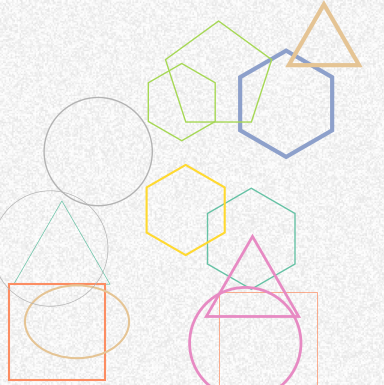[{"shape": "hexagon", "thickness": 1, "radius": 0.66, "center": [0.653, 0.38]}, {"shape": "triangle", "thickness": 0.5, "radius": 0.72, "center": [0.161, 0.334]}, {"shape": "square", "thickness": 1.5, "radius": 0.62, "center": [0.149, 0.137]}, {"shape": "square", "thickness": 0.5, "radius": 0.63, "center": [0.696, 0.114]}, {"shape": "hexagon", "thickness": 3, "radius": 0.69, "center": [0.743, 0.73]}, {"shape": "triangle", "thickness": 2, "radius": 0.69, "center": [0.656, 0.247]}, {"shape": "circle", "thickness": 2, "radius": 0.72, "center": [0.637, 0.109]}, {"shape": "pentagon", "thickness": 1, "radius": 0.72, "center": [0.568, 0.8]}, {"shape": "hexagon", "thickness": 1, "radius": 0.5, "center": [0.472, 0.735]}, {"shape": "hexagon", "thickness": 1.5, "radius": 0.59, "center": [0.482, 0.455]}, {"shape": "oval", "thickness": 1.5, "radius": 0.68, "center": [0.2, 0.164]}, {"shape": "triangle", "thickness": 3, "radius": 0.53, "center": [0.841, 0.883]}, {"shape": "circle", "thickness": 0.5, "radius": 0.75, "center": [0.13, 0.355]}, {"shape": "circle", "thickness": 1, "radius": 0.7, "center": [0.255, 0.606]}]